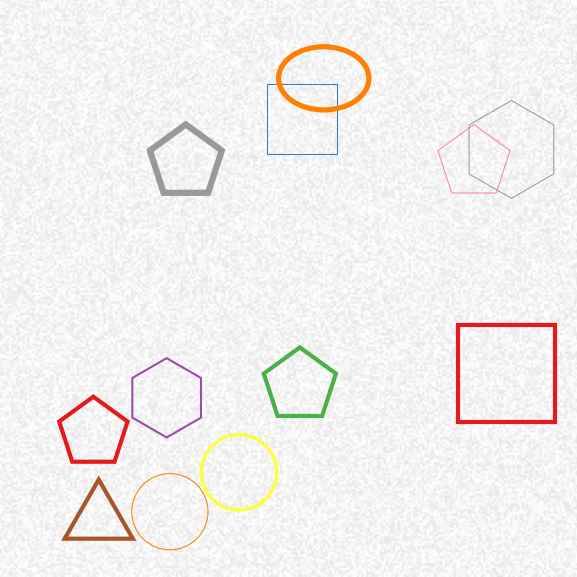[{"shape": "pentagon", "thickness": 2, "radius": 0.31, "center": [0.162, 0.25]}, {"shape": "square", "thickness": 2, "radius": 0.42, "center": [0.877, 0.353]}, {"shape": "square", "thickness": 0.5, "radius": 0.3, "center": [0.523, 0.793]}, {"shape": "pentagon", "thickness": 2, "radius": 0.33, "center": [0.519, 0.332]}, {"shape": "hexagon", "thickness": 1, "radius": 0.34, "center": [0.289, 0.31]}, {"shape": "circle", "thickness": 0.5, "radius": 0.33, "center": [0.294, 0.113]}, {"shape": "oval", "thickness": 2.5, "radius": 0.39, "center": [0.561, 0.863]}, {"shape": "circle", "thickness": 1.5, "radius": 0.33, "center": [0.414, 0.181]}, {"shape": "triangle", "thickness": 2, "radius": 0.34, "center": [0.171, 0.1]}, {"shape": "pentagon", "thickness": 0.5, "radius": 0.33, "center": [0.821, 0.718]}, {"shape": "pentagon", "thickness": 3, "radius": 0.33, "center": [0.322, 0.718]}, {"shape": "hexagon", "thickness": 0.5, "radius": 0.42, "center": [0.886, 0.74]}]